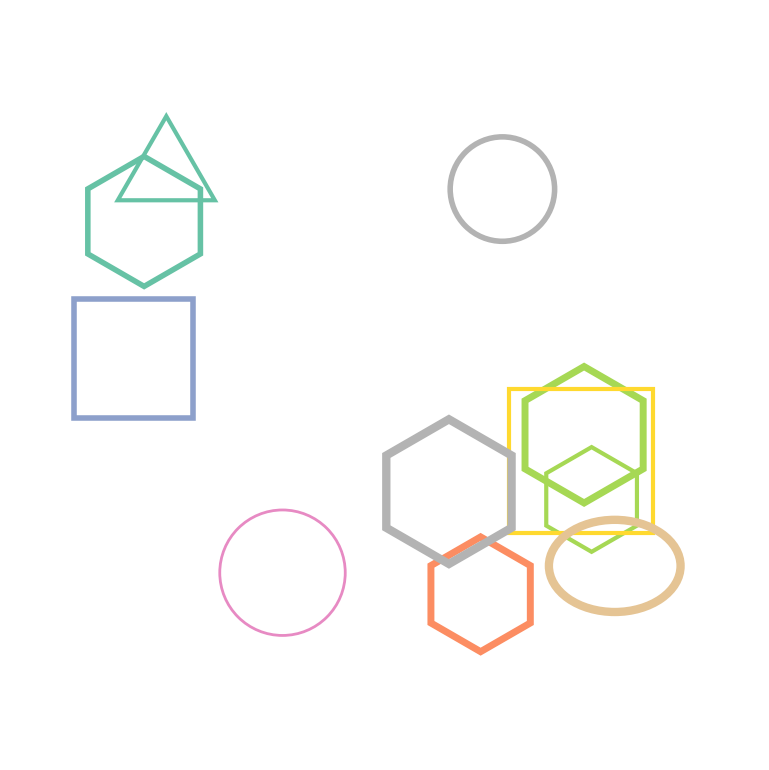[{"shape": "hexagon", "thickness": 2, "radius": 0.42, "center": [0.187, 0.712]}, {"shape": "triangle", "thickness": 1.5, "radius": 0.36, "center": [0.216, 0.776]}, {"shape": "hexagon", "thickness": 2.5, "radius": 0.37, "center": [0.624, 0.228]}, {"shape": "square", "thickness": 2, "radius": 0.39, "center": [0.174, 0.534]}, {"shape": "circle", "thickness": 1, "radius": 0.41, "center": [0.367, 0.256]}, {"shape": "hexagon", "thickness": 2.5, "radius": 0.44, "center": [0.759, 0.435]}, {"shape": "hexagon", "thickness": 1.5, "radius": 0.34, "center": [0.768, 0.351]}, {"shape": "square", "thickness": 1.5, "radius": 0.47, "center": [0.755, 0.401]}, {"shape": "oval", "thickness": 3, "radius": 0.43, "center": [0.798, 0.265]}, {"shape": "circle", "thickness": 2, "radius": 0.34, "center": [0.652, 0.754]}, {"shape": "hexagon", "thickness": 3, "radius": 0.47, "center": [0.583, 0.362]}]